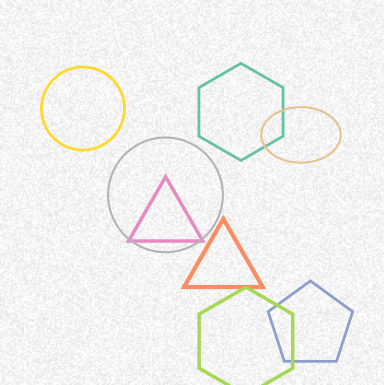[{"shape": "hexagon", "thickness": 2, "radius": 0.63, "center": [0.626, 0.709]}, {"shape": "triangle", "thickness": 3, "radius": 0.59, "center": [0.58, 0.313]}, {"shape": "pentagon", "thickness": 2, "radius": 0.58, "center": [0.806, 0.155]}, {"shape": "triangle", "thickness": 2.5, "radius": 0.56, "center": [0.43, 0.43]}, {"shape": "hexagon", "thickness": 2.5, "radius": 0.7, "center": [0.639, 0.114]}, {"shape": "circle", "thickness": 2, "radius": 0.54, "center": [0.215, 0.718]}, {"shape": "oval", "thickness": 1.5, "radius": 0.52, "center": [0.782, 0.65]}, {"shape": "circle", "thickness": 1.5, "radius": 0.74, "center": [0.43, 0.494]}]